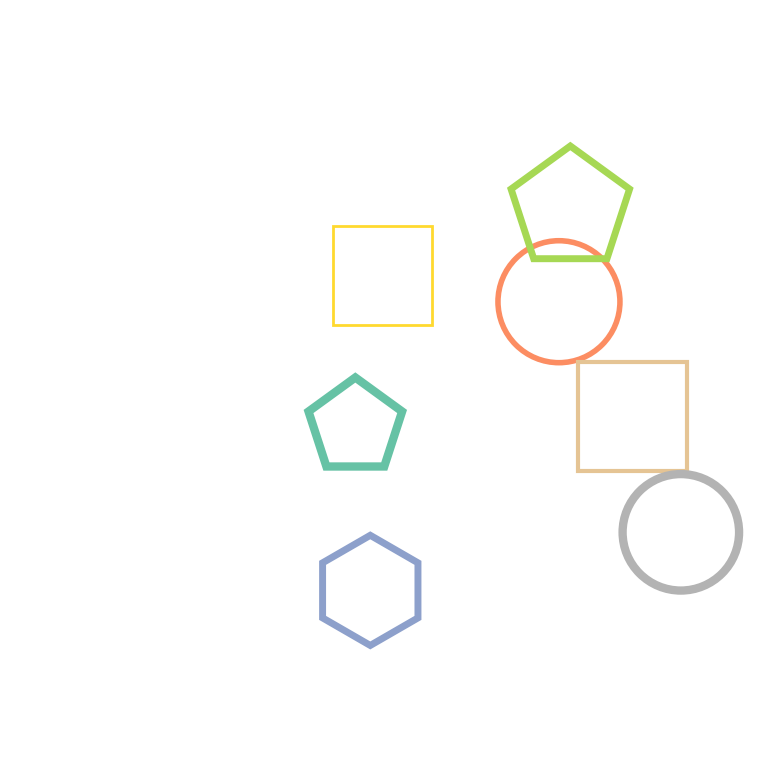[{"shape": "pentagon", "thickness": 3, "radius": 0.32, "center": [0.461, 0.446]}, {"shape": "circle", "thickness": 2, "radius": 0.4, "center": [0.726, 0.608]}, {"shape": "hexagon", "thickness": 2.5, "radius": 0.36, "center": [0.481, 0.233]}, {"shape": "pentagon", "thickness": 2.5, "radius": 0.4, "center": [0.741, 0.729]}, {"shape": "square", "thickness": 1, "radius": 0.32, "center": [0.497, 0.642]}, {"shape": "square", "thickness": 1.5, "radius": 0.35, "center": [0.821, 0.459]}, {"shape": "circle", "thickness": 3, "radius": 0.38, "center": [0.884, 0.309]}]